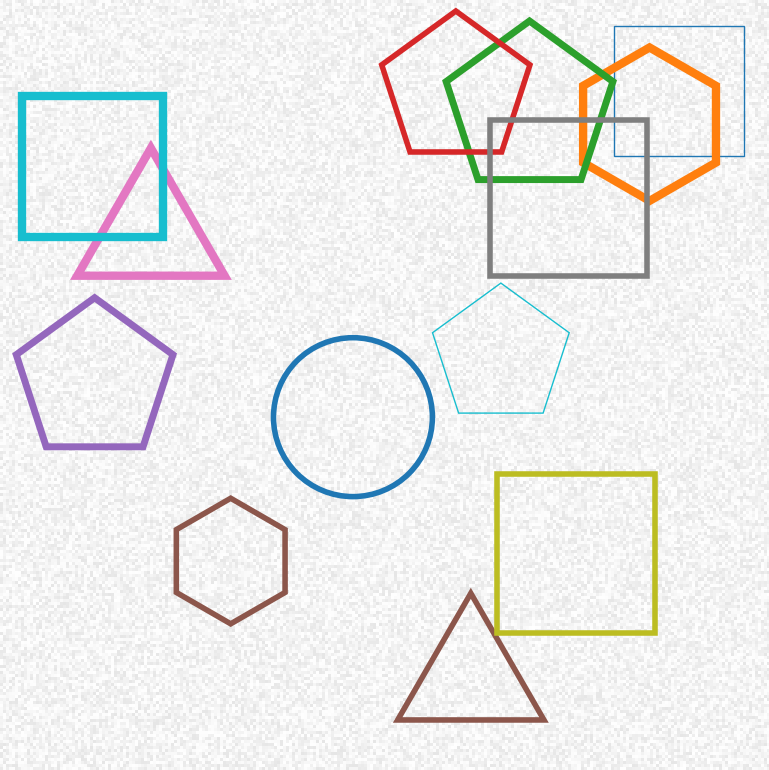[{"shape": "circle", "thickness": 2, "radius": 0.52, "center": [0.458, 0.458]}, {"shape": "square", "thickness": 0.5, "radius": 0.42, "center": [0.882, 0.882]}, {"shape": "hexagon", "thickness": 3, "radius": 0.5, "center": [0.844, 0.839]}, {"shape": "pentagon", "thickness": 2.5, "radius": 0.57, "center": [0.688, 0.859]}, {"shape": "pentagon", "thickness": 2, "radius": 0.51, "center": [0.592, 0.884]}, {"shape": "pentagon", "thickness": 2.5, "radius": 0.53, "center": [0.123, 0.506]}, {"shape": "triangle", "thickness": 2, "radius": 0.55, "center": [0.611, 0.12]}, {"shape": "hexagon", "thickness": 2, "radius": 0.41, "center": [0.3, 0.271]}, {"shape": "triangle", "thickness": 3, "radius": 0.55, "center": [0.196, 0.697]}, {"shape": "square", "thickness": 2, "radius": 0.51, "center": [0.738, 0.743]}, {"shape": "square", "thickness": 2, "radius": 0.51, "center": [0.748, 0.281]}, {"shape": "pentagon", "thickness": 0.5, "radius": 0.47, "center": [0.65, 0.539]}, {"shape": "square", "thickness": 3, "radius": 0.46, "center": [0.12, 0.784]}]